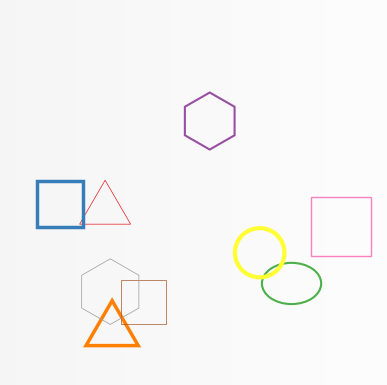[{"shape": "triangle", "thickness": 0.5, "radius": 0.38, "center": [0.271, 0.456]}, {"shape": "square", "thickness": 2.5, "radius": 0.3, "center": [0.155, 0.47]}, {"shape": "oval", "thickness": 1.5, "radius": 0.38, "center": [0.752, 0.264]}, {"shape": "hexagon", "thickness": 1.5, "radius": 0.37, "center": [0.541, 0.686]}, {"shape": "triangle", "thickness": 2.5, "radius": 0.39, "center": [0.289, 0.141]}, {"shape": "circle", "thickness": 3, "radius": 0.32, "center": [0.67, 0.344]}, {"shape": "square", "thickness": 0.5, "radius": 0.29, "center": [0.37, 0.215]}, {"shape": "square", "thickness": 1, "radius": 0.38, "center": [0.88, 0.412]}, {"shape": "hexagon", "thickness": 0.5, "radius": 0.43, "center": [0.285, 0.243]}]